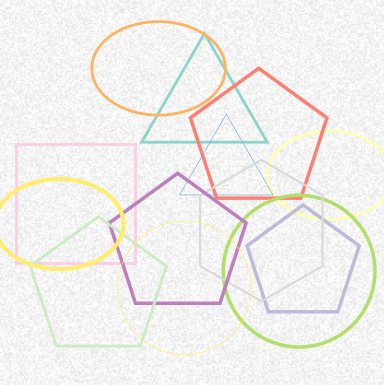[{"shape": "triangle", "thickness": 2, "radius": 0.94, "center": [0.531, 0.725]}, {"shape": "oval", "thickness": 2, "radius": 0.82, "center": [0.857, 0.545]}, {"shape": "pentagon", "thickness": 2.5, "radius": 0.77, "center": [0.787, 0.314]}, {"shape": "pentagon", "thickness": 2.5, "radius": 0.93, "center": [0.672, 0.636]}, {"shape": "triangle", "thickness": 0.5, "radius": 0.7, "center": [0.588, 0.564]}, {"shape": "oval", "thickness": 2, "radius": 0.87, "center": [0.412, 0.822]}, {"shape": "circle", "thickness": 2.5, "radius": 0.99, "center": [0.777, 0.296]}, {"shape": "square", "thickness": 2, "radius": 0.77, "center": [0.196, 0.472]}, {"shape": "hexagon", "thickness": 1.5, "radius": 0.92, "center": [0.679, 0.401]}, {"shape": "pentagon", "thickness": 2.5, "radius": 0.93, "center": [0.462, 0.363]}, {"shape": "pentagon", "thickness": 2, "radius": 0.93, "center": [0.255, 0.252]}, {"shape": "oval", "thickness": 3, "radius": 0.84, "center": [0.154, 0.418]}, {"shape": "circle", "thickness": 0.5, "radius": 0.87, "center": [0.479, 0.252]}]